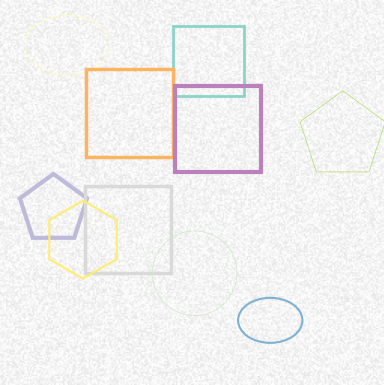[{"shape": "square", "thickness": 2, "radius": 0.46, "center": [0.541, 0.841]}, {"shape": "oval", "thickness": 0.5, "radius": 0.55, "center": [0.175, 0.883]}, {"shape": "pentagon", "thickness": 3, "radius": 0.46, "center": [0.139, 0.456]}, {"shape": "oval", "thickness": 1.5, "radius": 0.42, "center": [0.702, 0.168]}, {"shape": "square", "thickness": 2.5, "radius": 0.57, "center": [0.336, 0.706]}, {"shape": "pentagon", "thickness": 0.5, "radius": 0.58, "center": [0.89, 0.648]}, {"shape": "square", "thickness": 2.5, "radius": 0.56, "center": [0.333, 0.404]}, {"shape": "square", "thickness": 3, "radius": 0.56, "center": [0.566, 0.666]}, {"shape": "circle", "thickness": 0.5, "radius": 0.55, "center": [0.506, 0.29]}, {"shape": "hexagon", "thickness": 1.5, "radius": 0.51, "center": [0.216, 0.378]}]